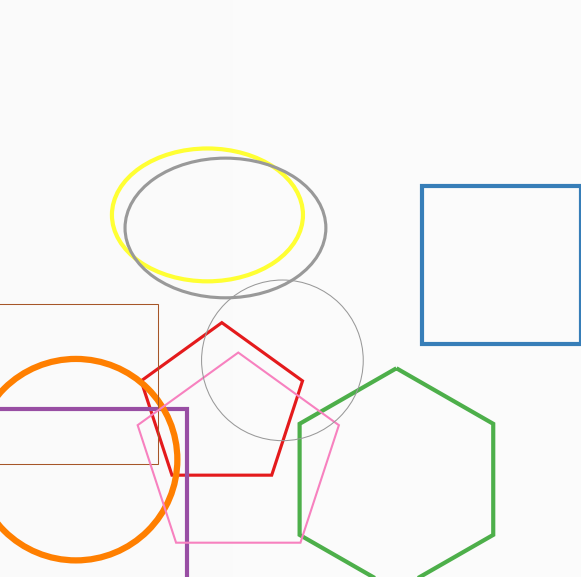[{"shape": "pentagon", "thickness": 1.5, "radius": 0.73, "center": [0.382, 0.294]}, {"shape": "square", "thickness": 2, "radius": 0.69, "center": [0.863, 0.541]}, {"shape": "hexagon", "thickness": 2, "radius": 0.96, "center": [0.682, 0.169]}, {"shape": "square", "thickness": 2, "radius": 0.88, "center": [0.146, 0.115]}, {"shape": "circle", "thickness": 3, "radius": 0.87, "center": [0.131, 0.203]}, {"shape": "oval", "thickness": 2, "radius": 0.82, "center": [0.357, 0.627]}, {"shape": "square", "thickness": 0.5, "radius": 0.69, "center": [0.133, 0.335]}, {"shape": "pentagon", "thickness": 1, "radius": 0.91, "center": [0.41, 0.207]}, {"shape": "oval", "thickness": 1.5, "radius": 0.86, "center": [0.388, 0.604]}, {"shape": "circle", "thickness": 0.5, "radius": 0.7, "center": [0.486, 0.375]}]